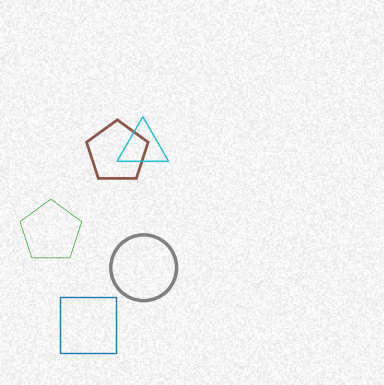[{"shape": "square", "thickness": 1, "radius": 0.37, "center": [0.229, 0.156]}, {"shape": "pentagon", "thickness": 0.5, "radius": 0.42, "center": [0.132, 0.398]}, {"shape": "pentagon", "thickness": 2, "radius": 0.42, "center": [0.305, 0.605]}, {"shape": "circle", "thickness": 2.5, "radius": 0.43, "center": [0.373, 0.305]}, {"shape": "triangle", "thickness": 1, "radius": 0.39, "center": [0.371, 0.62]}]